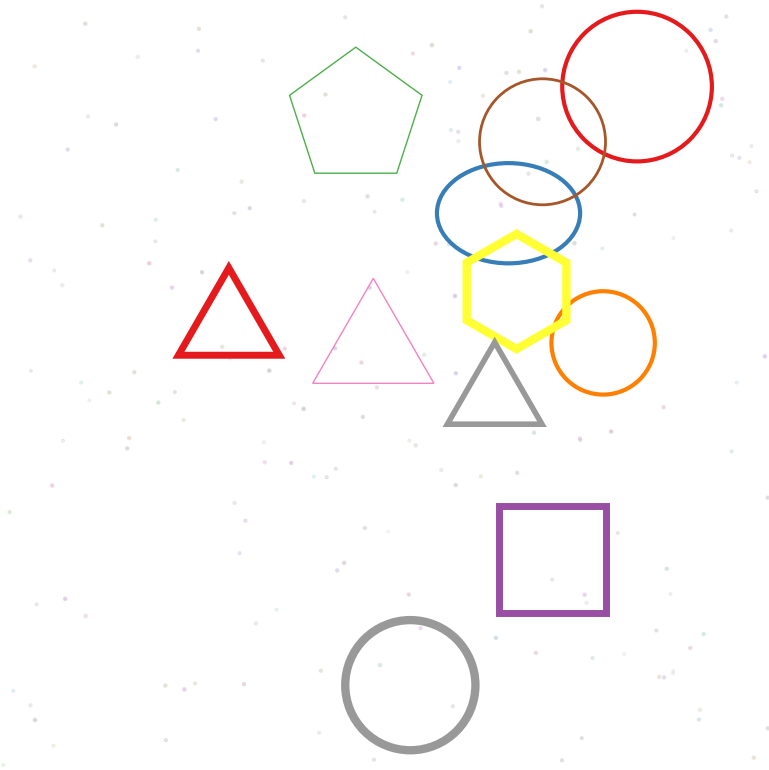[{"shape": "triangle", "thickness": 2.5, "radius": 0.38, "center": [0.297, 0.576]}, {"shape": "circle", "thickness": 1.5, "radius": 0.49, "center": [0.827, 0.888]}, {"shape": "oval", "thickness": 1.5, "radius": 0.46, "center": [0.66, 0.723]}, {"shape": "pentagon", "thickness": 0.5, "radius": 0.45, "center": [0.462, 0.848]}, {"shape": "square", "thickness": 2.5, "radius": 0.35, "center": [0.717, 0.274]}, {"shape": "circle", "thickness": 1.5, "radius": 0.34, "center": [0.783, 0.555]}, {"shape": "hexagon", "thickness": 3, "radius": 0.37, "center": [0.671, 0.621]}, {"shape": "circle", "thickness": 1, "radius": 0.41, "center": [0.705, 0.816]}, {"shape": "triangle", "thickness": 0.5, "radius": 0.45, "center": [0.485, 0.548]}, {"shape": "circle", "thickness": 3, "radius": 0.42, "center": [0.533, 0.11]}, {"shape": "triangle", "thickness": 2, "radius": 0.35, "center": [0.642, 0.485]}]